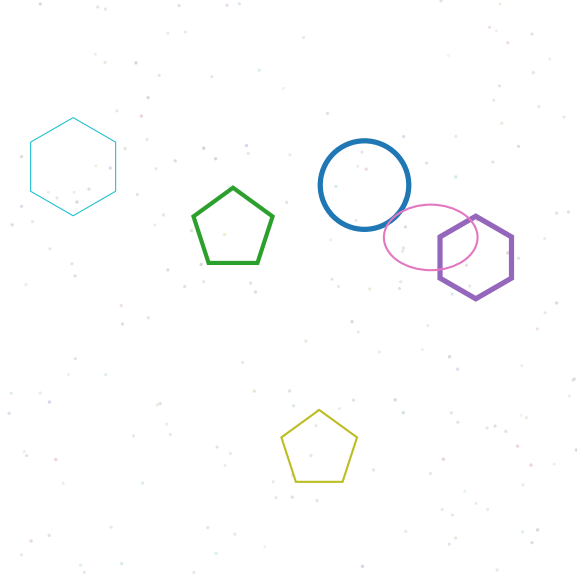[{"shape": "circle", "thickness": 2.5, "radius": 0.38, "center": [0.631, 0.679]}, {"shape": "pentagon", "thickness": 2, "radius": 0.36, "center": [0.404, 0.602]}, {"shape": "hexagon", "thickness": 2.5, "radius": 0.36, "center": [0.824, 0.553]}, {"shape": "oval", "thickness": 1, "radius": 0.41, "center": [0.746, 0.588]}, {"shape": "pentagon", "thickness": 1, "radius": 0.34, "center": [0.553, 0.22]}, {"shape": "hexagon", "thickness": 0.5, "radius": 0.43, "center": [0.127, 0.71]}]